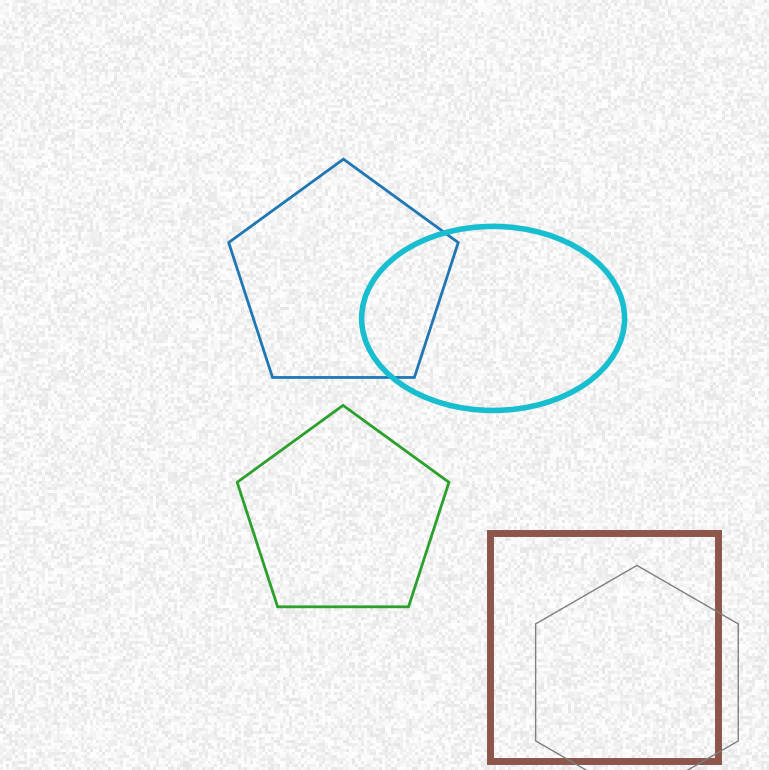[{"shape": "pentagon", "thickness": 1, "radius": 0.78, "center": [0.446, 0.637]}, {"shape": "pentagon", "thickness": 1, "radius": 0.72, "center": [0.446, 0.329]}, {"shape": "square", "thickness": 2.5, "radius": 0.74, "center": [0.785, 0.16]}, {"shape": "hexagon", "thickness": 0.5, "radius": 0.76, "center": [0.827, 0.114]}, {"shape": "oval", "thickness": 2, "radius": 0.85, "center": [0.64, 0.586]}]